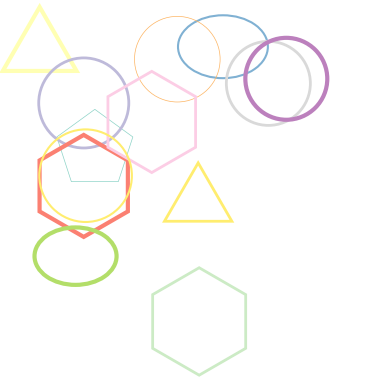[{"shape": "pentagon", "thickness": 0.5, "radius": 0.52, "center": [0.246, 0.612]}, {"shape": "triangle", "thickness": 3, "radius": 0.55, "center": [0.103, 0.871]}, {"shape": "circle", "thickness": 2, "radius": 0.58, "center": [0.218, 0.733]}, {"shape": "hexagon", "thickness": 3, "radius": 0.66, "center": [0.217, 0.517]}, {"shape": "oval", "thickness": 1.5, "radius": 0.58, "center": [0.579, 0.879]}, {"shape": "circle", "thickness": 0.5, "radius": 0.56, "center": [0.461, 0.846]}, {"shape": "oval", "thickness": 3, "radius": 0.53, "center": [0.196, 0.335]}, {"shape": "hexagon", "thickness": 2, "radius": 0.66, "center": [0.394, 0.683]}, {"shape": "circle", "thickness": 2, "radius": 0.55, "center": [0.697, 0.783]}, {"shape": "circle", "thickness": 3, "radius": 0.53, "center": [0.744, 0.795]}, {"shape": "hexagon", "thickness": 2, "radius": 0.7, "center": [0.517, 0.165]}, {"shape": "circle", "thickness": 1.5, "radius": 0.6, "center": [0.222, 0.544]}, {"shape": "triangle", "thickness": 2, "radius": 0.51, "center": [0.515, 0.476]}]